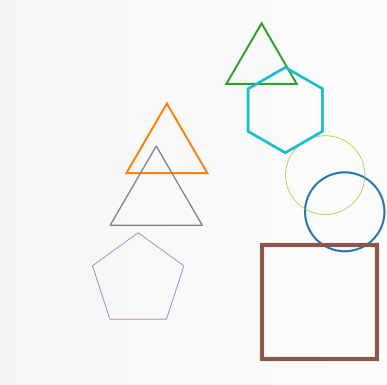[{"shape": "circle", "thickness": 1.5, "radius": 0.51, "center": [0.89, 0.45]}, {"shape": "triangle", "thickness": 1.5, "radius": 0.6, "center": [0.431, 0.611]}, {"shape": "triangle", "thickness": 1.5, "radius": 0.52, "center": [0.675, 0.834]}, {"shape": "pentagon", "thickness": 0.5, "radius": 0.62, "center": [0.357, 0.271]}, {"shape": "square", "thickness": 3, "radius": 0.74, "center": [0.824, 0.215]}, {"shape": "triangle", "thickness": 1, "radius": 0.69, "center": [0.403, 0.483]}, {"shape": "circle", "thickness": 0.5, "radius": 0.51, "center": [0.839, 0.545]}, {"shape": "hexagon", "thickness": 2, "radius": 0.55, "center": [0.736, 0.714]}]